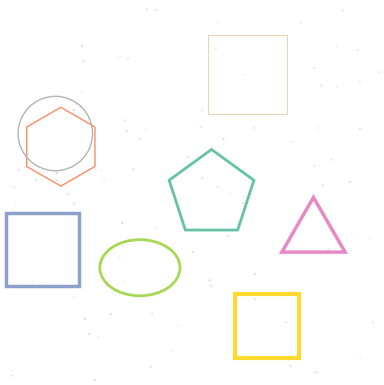[{"shape": "pentagon", "thickness": 2, "radius": 0.58, "center": [0.549, 0.496]}, {"shape": "hexagon", "thickness": 1, "radius": 0.51, "center": [0.158, 0.619]}, {"shape": "square", "thickness": 2.5, "radius": 0.47, "center": [0.11, 0.352]}, {"shape": "triangle", "thickness": 2.5, "radius": 0.47, "center": [0.814, 0.393]}, {"shape": "oval", "thickness": 2, "radius": 0.52, "center": [0.363, 0.305]}, {"shape": "square", "thickness": 3, "radius": 0.41, "center": [0.693, 0.153]}, {"shape": "square", "thickness": 0.5, "radius": 0.51, "center": [0.644, 0.806]}, {"shape": "circle", "thickness": 1, "radius": 0.48, "center": [0.144, 0.653]}]